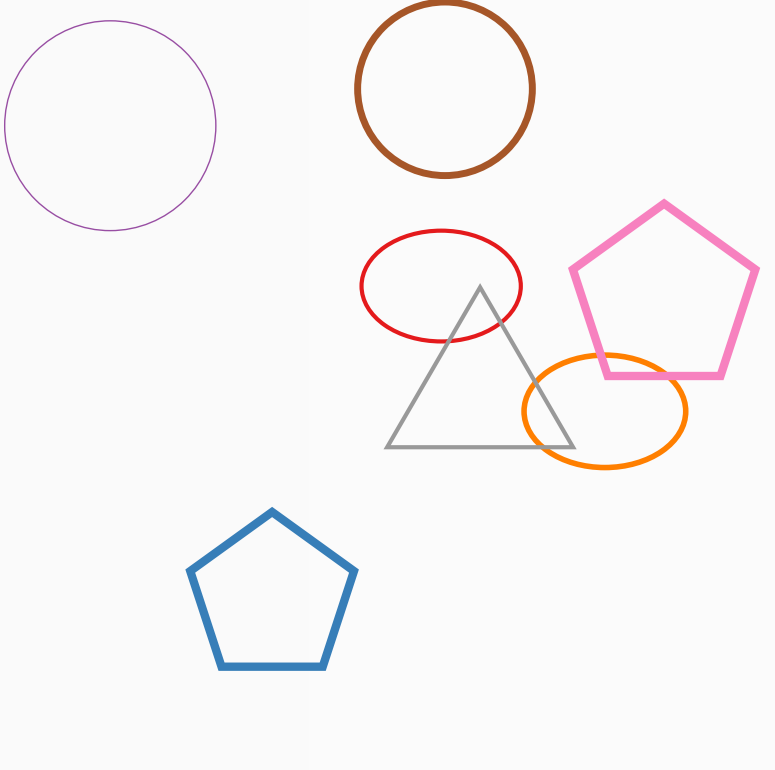[{"shape": "oval", "thickness": 1.5, "radius": 0.51, "center": [0.569, 0.629]}, {"shape": "pentagon", "thickness": 3, "radius": 0.56, "center": [0.351, 0.224]}, {"shape": "circle", "thickness": 0.5, "radius": 0.68, "center": [0.142, 0.837]}, {"shape": "oval", "thickness": 2, "radius": 0.52, "center": [0.781, 0.466]}, {"shape": "circle", "thickness": 2.5, "radius": 0.56, "center": [0.574, 0.885]}, {"shape": "pentagon", "thickness": 3, "radius": 0.62, "center": [0.857, 0.612]}, {"shape": "triangle", "thickness": 1.5, "radius": 0.69, "center": [0.619, 0.488]}]